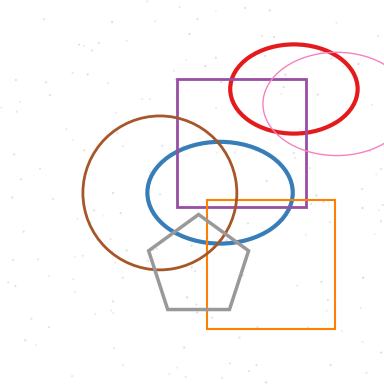[{"shape": "oval", "thickness": 3, "radius": 0.83, "center": [0.763, 0.769]}, {"shape": "oval", "thickness": 3, "radius": 0.94, "center": [0.572, 0.499]}, {"shape": "square", "thickness": 2, "radius": 0.84, "center": [0.627, 0.628]}, {"shape": "square", "thickness": 1.5, "radius": 0.84, "center": [0.704, 0.312]}, {"shape": "circle", "thickness": 2, "radius": 1.0, "center": [0.415, 0.499]}, {"shape": "oval", "thickness": 1, "radius": 0.96, "center": [0.875, 0.73]}, {"shape": "pentagon", "thickness": 2.5, "radius": 0.68, "center": [0.516, 0.306]}]